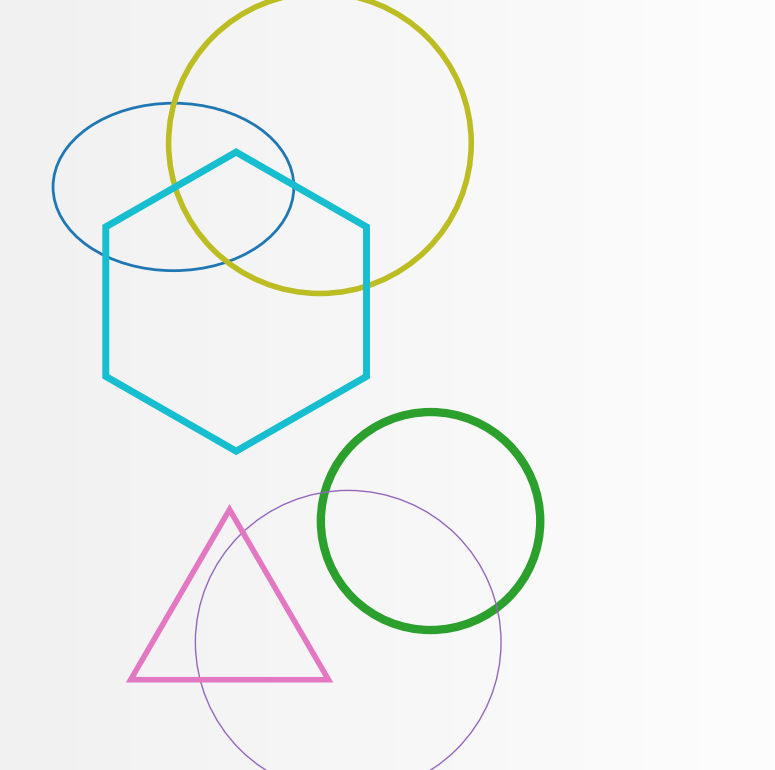[{"shape": "oval", "thickness": 1, "radius": 0.78, "center": [0.224, 0.757]}, {"shape": "circle", "thickness": 3, "radius": 0.71, "center": [0.556, 0.323]}, {"shape": "circle", "thickness": 0.5, "radius": 0.99, "center": [0.449, 0.166]}, {"shape": "triangle", "thickness": 2, "radius": 0.74, "center": [0.296, 0.191]}, {"shape": "circle", "thickness": 2, "radius": 0.98, "center": [0.413, 0.814]}, {"shape": "hexagon", "thickness": 2.5, "radius": 0.97, "center": [0.305, 0.608]}]